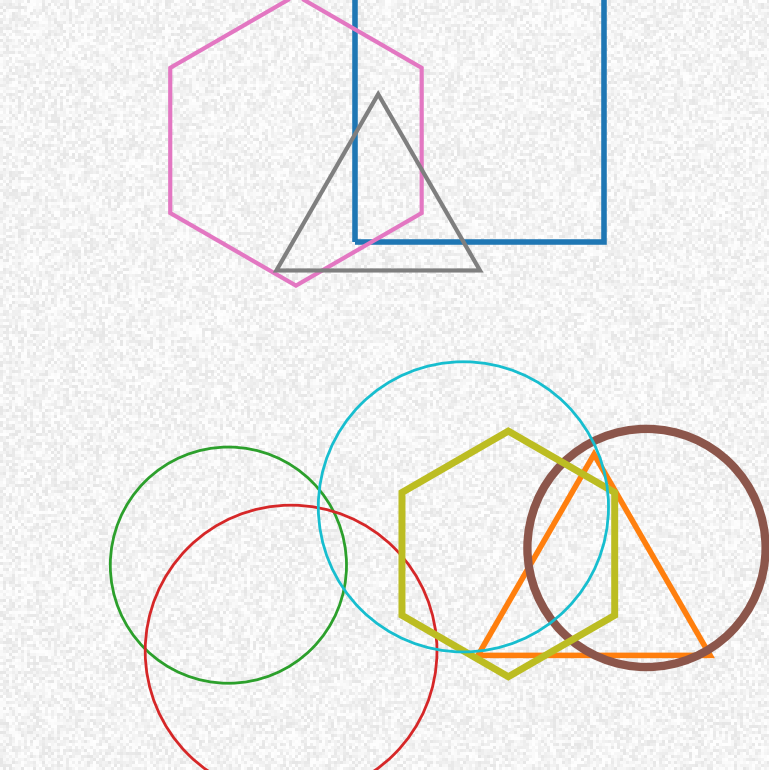[{"shape": "square", "thickness": 2, "radius": 0.81, "center": [0.623, 0.847]}, {"shape": "triangle", "thickness": 2, "radius": 0.87, "center": [0.771, 0.236]}, {"shape": "circle", "thickness": 1, "radius": 0.77, "center": [0.297, 0.266]}, {"shape": "circle", "thickness": 1, "radius": 0.95, "center": [0.378, 0.154]}, {"shape": "circle", "thickness": 3, "radius": 0.77, "center": [0.84, 0.288]}, {"shape": "hexagon", "thickness": 1.5, "radius": 0.94, "center": [0.384, 0.818]}, {"shape": "triangle", "thickness": 1.5, "radius": 0.76, "center": [0.491, 0.725]}, {"shape": "hexagon", "thickness": 2.5, "radius": 0.8, "center": [0.66, 0.281]}, {"shape": "circle", "thickness": 1, "radius": 0.94, "center": [0.602, 0.342]}]